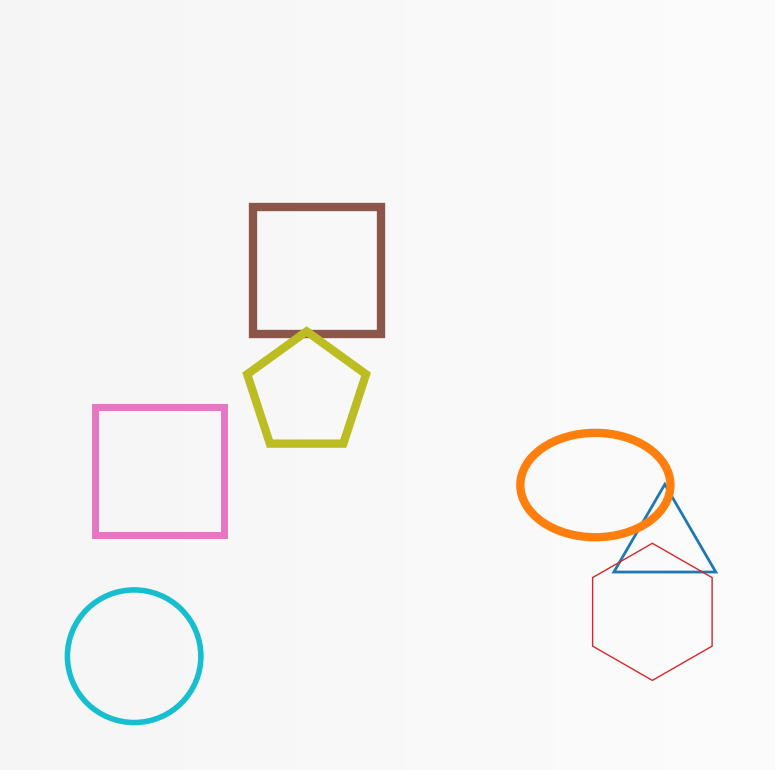[{"shape": "triangle", "thickness": 1, "radius": 0.38, "center": [0.858, 0.295]}, {"shape": "oval", "thickness": 3, "radius": 0.48, "center": [0.768, 0.37]}, {"shape": "hexagon", "thickness": 0.5, "radius": 0.45, "center": [0.842, 0.205]}, {"shape": "square", "thickness": 3, "radius": 0.41, "center": [0.409, 0.649]}, {"shape": "square", "thickness": 2.5, "radius": 0.42, "center": [0.206, 0.389]}, {"shape": "pentagon", "thickness": 3, "radius": 0.4, "center": [0.396, 0.489]}, {"shape": "circle", "thickness": 2, "radius": 0.43, "center": [0.173, 0.148]}]